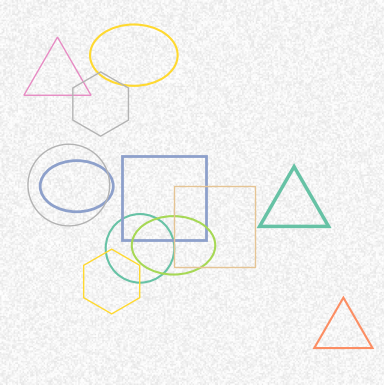[{"shape": "triangle", "thickness": 2.5, "radius": 0.52, "center": [0.764, 0.464]}, {"shape": "circle", "thickness": 1.5, "radius": 0.45, "center": [0.364, 0.355]}, {"shape": "triangle", "thickness": 1.5, "radius": 0.44, "center": [0.892, 0.14]}, {"shape": "oval", "thickness": 2, "radius": 0.47, "center": [0.199, 0.516]}, {"shape": "square", "thickness": 2, "radius": 0.55, "center": [0.427, 0.486]}, {"shape": "triangle", "thickness": 1, "radius": 0.5, "center": [0.149, 0.803]}, {"shape": "oval", "thickness": 1.5, "radius": 0.54, "center": [0.451, 0.363]}, {"shape": "oval", "thickness": 1.5, "radius": 0.57, "center": [0.348, 0.857]}, {"shape": "hexagon", "thickness": 1, "radius": 0.42, "center": [0.29, 0.269]}, {"shape": "square", "thickness": 1, "radius": 0.53, "center": [0.556, 0.411]}, {"shape": "hexagon", "thickness": 1, "radius": 0.42, "center": [0.261, 0.73]}, {"shape": "circle", "thickness": 1, "radius": 0.53, "center": [0.179, 0.519]}]